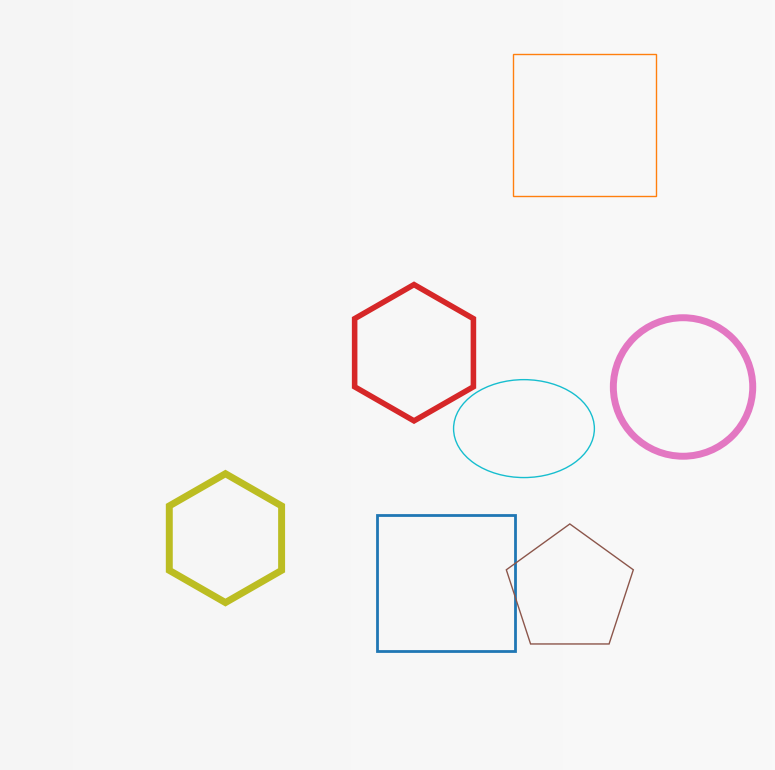[{"shape": "square", "thickness": 1, "radius": 0.44, "center": [0.575, 0.243]}, {"shape": "square", "thickness": 0.5, "radius": 0.46, "center": [0.754, 0.838]}, {"shape": "hexagon", "thickness": 2, "radius": 0.44, "center": [0.534, 0.542]}, {"shape": "pentagon", "thickness": 0.5, "radius": 0.43, "center": [0.735, 0.233]}, {"shape": "circle", "thickness": 2.5, "radius": 0.45, "center": [0.881, 0.497]}, {"shape": "hexagon", "thickness": 2.5, "radius": 0.42, "center": [0.291, 0.301]}, {"shape": "oval", "thickness": 0.5, "radius": 0.45, "center": [0.676, 0.443]}]